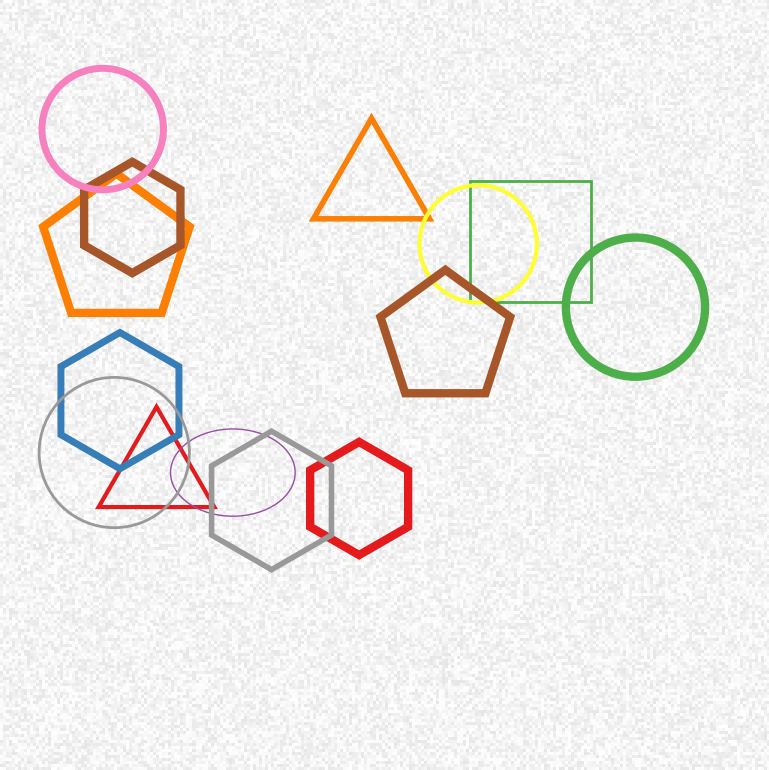[{"shape": "triangle", "thickness": 1.5, "radius": 0.43, "center": [0.203, 0.385]}, {"shape": "hexagon", "thickness": 3, "radius": 0.37, "center": [0.466, 0.353]}, {"shape": "hexagon", "thickness": 2.5, "radius": 0.44, "center": [0.156, 0.48]}, {"shape": "square", "thickness": 1, "radius": 0.39, "center": [0.69, 0.686]}, {"shape": "circle", "thickness": 3, "radius": 0.45, "center": [0.825, 0.601]}, {"shape": "oval", "thickness": 0.5, "radius": 0.4, "center": [0.302, 0.386]}, {"shape": "triangle", "thickness": 2, "radius": 0.44, "center": [0.483, 0.759]}, {"shape": "pentagon", "thickness": 3, "radius": 0.5, "center": [0.151, 0.675]}, {"shape": "circle", "thickness": 1.5, "radius": 0.38, "center": [0.621, 0.683]}, {"shape": "hexagon", "thickness": 3, "radius": 0.36, "center": [0.172, 0.718]}, {"shape": "pentagon", "thickness": 3, "radius": 0.44, "center": [0.578, 0.561]}, {"shape": "circle", "thickness": 2.5, "radius": 0.39, "center": [0.133, 0.832]}, {"shape": "circle", "thickness": 1, "radius": 0.49, "center": [0.148, 0.412]}, {"shape": "hexagon", "thickness": 2, "radius": 0.45, "center": [0.353, 0.35]}]